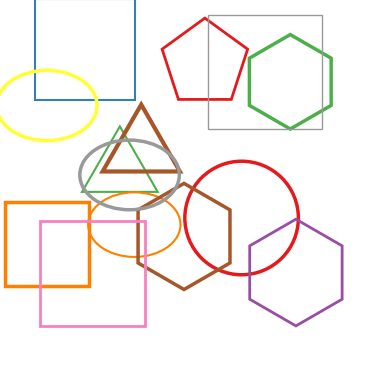[{"shape": "pentagon", "thickness": 2, "radius": 0.58, "center": [0.532, 0.836]}, {"shape": "circle", "thickness": 2.5, "radius": 0.74, "center": [0.628, 0.434]}, {"shape": "square", "thickness": 1.5, "radius": 0.65, "center": [0.221, 0.871]}, {"shape": "triangle", "thickness": 1.5, "radius": 0.57, "center": [0.311, 0.558]}, {"shape": "hexagon", "thickness": 2.5, "radius": 0.61, "center": [0.754, 0.788]}, {"shape": "hexagon", "thickness": 2, "radius": 0.69, "center": [0.769, 0.292]}, {"shape": "square", "thickness": 2.5, "radius": 0.55, "center": [0.123, 0.366]}, {"shape": "oval", "thickness": 1.5, "radius": 0.6, "center": [0.349, 0.417]}, {"shape": "oval", "thickness": 2.5, "radius": 0.65, "center": [0.122, 0.726]}, {"shape": "triangle", "thickness": 3, "radius": 0.58, "center": [0.367, 0.613]}, {"shape": "hexagon", "thickness": 2.5, "radius": 0.69, "center": [0.478, 0.386]}, {"shape": "square", "thickness": 2, "radius": 0.68, "center": [0.24, 0.289]}, {"shape": "oval", "thickness": 2.5, "radius": 0.65, "center": [0.337, 0.546]}, {"shape": "square", "thickness": 1, "radius": 0.74, "center": [0.689, 0.813]}]